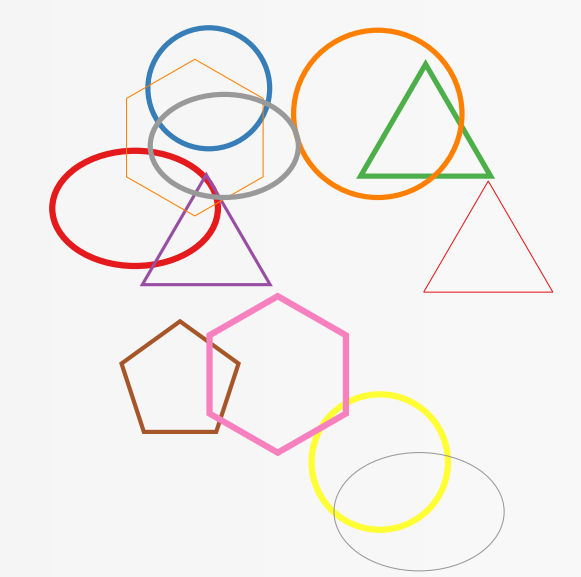[{"shape": "triangle", "thickness": 0.5, "radius": 0.64, "center": [0.84, 0.557]}, {"shape": "oval", "thickness": 3, "radius": 0.71, "center": [0.232, 0.638]}, {"shape": "circle", "thickness": 2.5, "radius": 0.52, "center": [0.359, 0.846]}, {"shape": "triangle", "thickness": 2.5, "radius": 0.65, "center": [0.732, 0.759]}, {"shape": "triangle", "thickness": 1.5, "radius": 0.63, "center": [0.355, 0.57]}, {"shape": "circle", "thickness": 2.5, "radius": 0.72, "center": [0.65, 0.802]}, {"shape": "hexagon", "thickness": 0.5, "radius": 0.68, "center": [0.335, 0.761]}, {"shape": "circle", "thickness": 3, "radius": 0.59, "center": [0.653, 0.199]}, {"shape": "pentagon", "thickness": 2, "radius": 0.53, "center": [0.31, 0.337]}, {"shape": "hexagon", "thickness": 3, "radius": 0.68, "center": [0.478, 0.351]}, {"shape": "oval", "thickness": 2.5, "radius": 0.64, "center": [0.386, 0.746]}, {"shape": "oval", "thickness": 0.5, "radius": 0.73, "center": [0.721, 0.113]}]